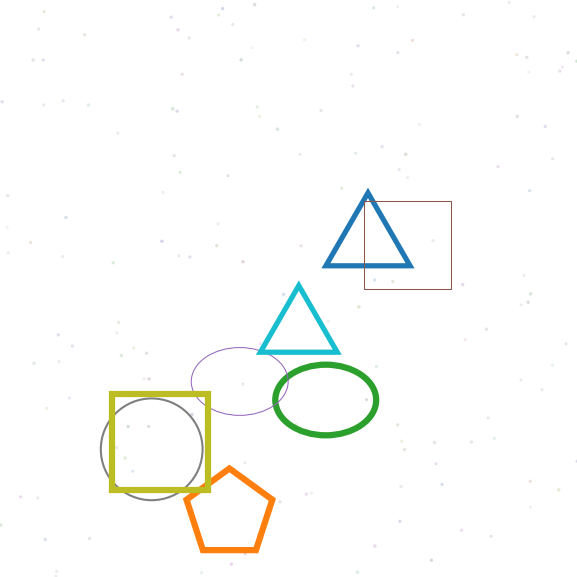[{"shape": "triangle", "thickness": 2.5, "radius": 0.42, "center": [0.637, 0.581]}, {"shape": "pentagon", "thickness": 3, "radius": 0.39, "center": [0.397, 0.11]}, {"shape": "oval", "thickness": 3, "radius": 0.44, "center": [0.564, 0.306]}, {"shape": "oval", "thickness": 0.5, "radius": 0.42, "center": [0.415, 0.339]}, {"shape": "square", "thickness": 0.5, "radius": 0.38, "center": [0.706, 0.575]}, {"shape": "circle", "thickness": 1, "radius": 0.44, "center": [0.263, 0.221]}, {"shape": "square", "thickness": 3, "radius": 0.42, "center": [0.277, 0.233]}, {"shape": "triangle", "thickness": 2.5, "radius": 0.38, "center": [0.517, 0.428]}]